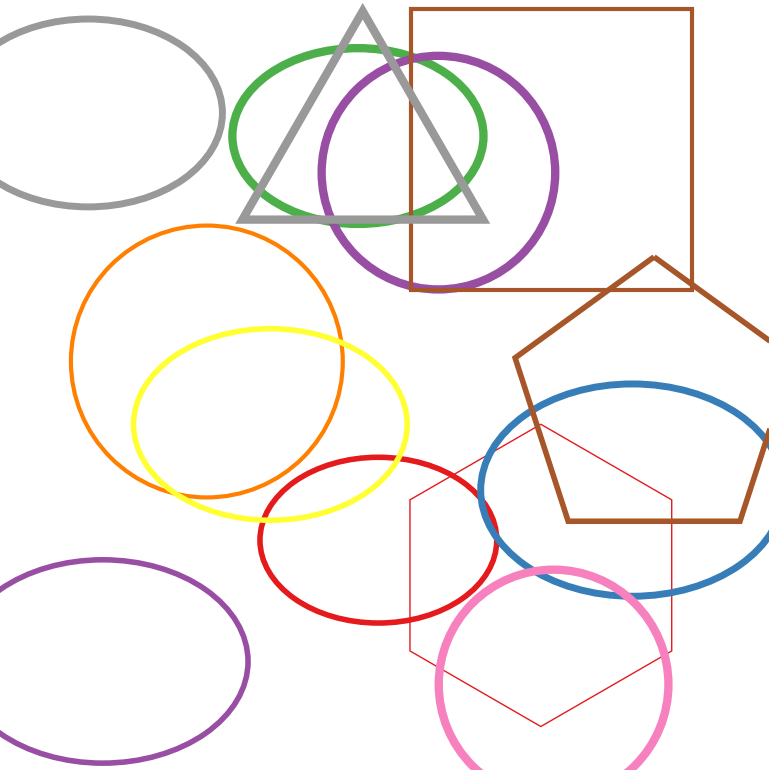[{"shape": "oval", "thickness": 2, "radius": 0.77, "center": [0.491, 0.299]}, {"shape": "hexagon", "thickness": 0.5, "radius": 0.98, "center": [0.702, 0.253]}, {"shape": "oval", "thickness": 2.5, "radius": 0.98, "center": [0.821, 0.364]}, {"shape": "oval", "thickness": 3, "radius": 0.82, "center": [0.465, 0.823]}, {"shape": "oval", "thickness": 2, "radius": 0.94, "center": [0.133, 0.141]}, {"shape": "circle", "thickness": 3, "radius": 0.76, "center": [0.569, 0.776]}, {"shape": "circle", "thickness": 1.5, "radius": 0.88, "center": [0.269, 0.531]}, {"shape": "oval", "thickness": 2, "radius": 0.89, "center": [0.351, 0.449]}, {"shape": "square", "thickness": 1.5, "radius": 0.91, "center": [0.716, 0.805]}, {"shape": "pentagon", "thickness": 2, "radius": 0.95, "center": [0.849, 0.477]}, {"shape": "circle", "thickness": 3, "radius": 0.75, "center": [0.719, 0.111]}, {"shape": "oval", "thickness": 2.5, "radius": 0.87, "center": [0.115, 0.853]}, {"shape": "triangle", "thickness": 3, "radius": 0.9, "center": [0.471, 0.805]}]